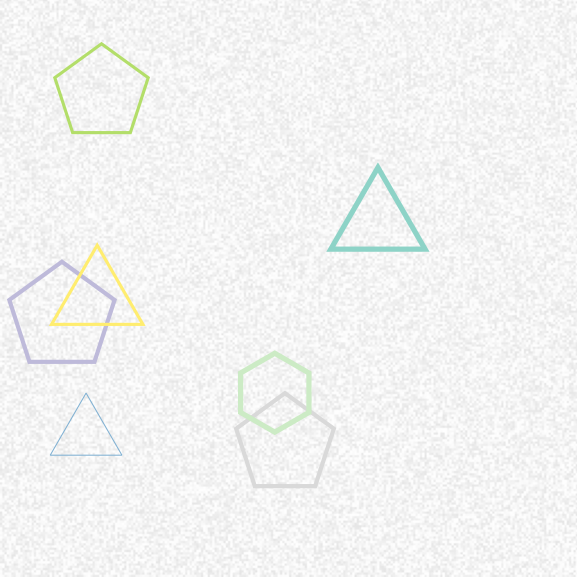[{"shape": "triangle", "thickness": 2.5, "radius": 0.47, "center": [0.654, 0.615]}, {"shape": "pentagon", "thickness": 2, "radius": 0.48, "center": [0.107, 0.45]}, {"shape": "triangle", "thickness": 0.5, "radius": 0.36, "center": [0.149, 0.247]}, {"shape": "pentagon", "thickness": 1.5, "radius": 0.43, "center": [0.176, 0.838]}, {"shape": "pentagon", "thickness": 2, "radius": 0.44, "center": [0.493, 0.229]}, {"shape": "hexagon", "thickness": 2.5, "radius": 0.34, "center": [0.476, 0.319]}, {"shape": "triangle", "thickness": 1.5, "radius": 0.46, "center": [0.168, 0.483]}]